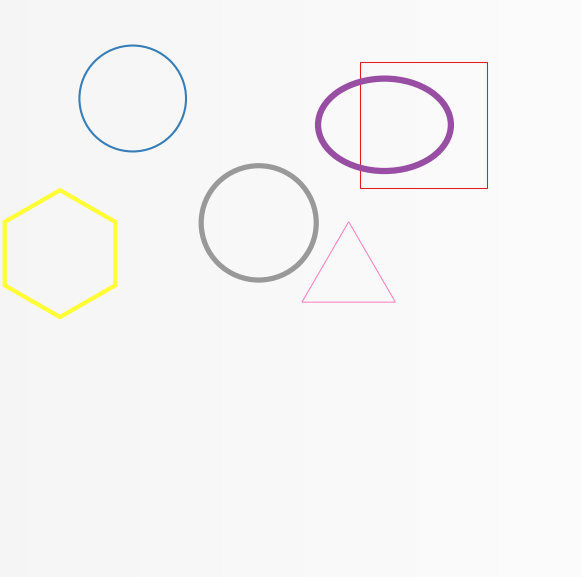[{"shape": "square", "thickness": 0.5, "radius": 0.55, "center": [0.729, 0.783]}, {"shape": "circle", "thickness": 1, "radius": 0.46, "center": [0.228, 0.829]}, {"shape": "oval", "thickness": 3, "radius": 0.57, "center": [0.661, 0.783]}, {"shape": "hexagon", "thickness": 2, "radius": 0.55, "center": [0.103, 0.56]}, {"shape": "triangle", "thickness": 0.5, "radius": 0.46, "center": [0.6, 0.522]}, {"shape": "circle", "thickness": 2.5, "radius": 0.49, "center": [0.445, 0.613]}]